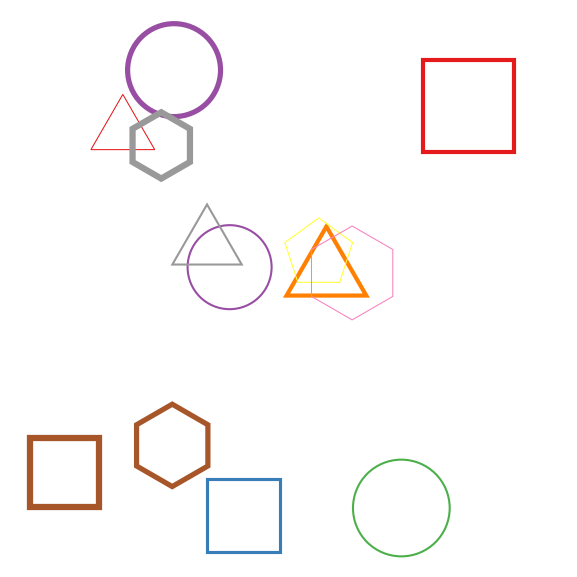[{"shape": "triangle", "thickness": 0.5, "radius": 0.32, "center": [0.213, 0.772]}, {"shape": "square", "thickness": 2, "radius": 0.39, "center": [0.812, 0.816]}, {"shape": "square", "thickness": 1.5, "radius": 0.32, "center": [0.422, 0.106]}, {"shape": "circle", "thickness": 1, "radius": 0.42, "center": [0.695, 0.119]}, {"shape": "circle", "thickness": 2.5, "radius": 0.4, "center": [0.301, 0.878]}, {"shape": "circle", "thickness": 1, "radius": 0.36, "center": [0.398, 0.537]}, {"shape": "triangle", "thickness": 2, "radius": 0.4, "center": [0.565, 0.527]}, {"shape": "pentagon", "thickness": 0.5, "radius": 0.31, "center": [0.552, 0.56]}, {"shape": "square", "thickness": 3, "radius": 0.3, "center": [0.112, 0.181]}, {"shape": "hexagon", "thickness": 2.5, "radius": 0.36, "center": [0.298, 0.228]}, {"shape": "hexagon", "thickness": 0.5, "radius": 0.41, "center": [0.61, 0.526]}, {"shape": "triangle", "thickness": 1, "radius": 0.35, "center": [0.359, 0.576]}, {"shape": "hexagon", "thickness": 3, "radius": 0.29, "center": [0.279, 0.747]}]